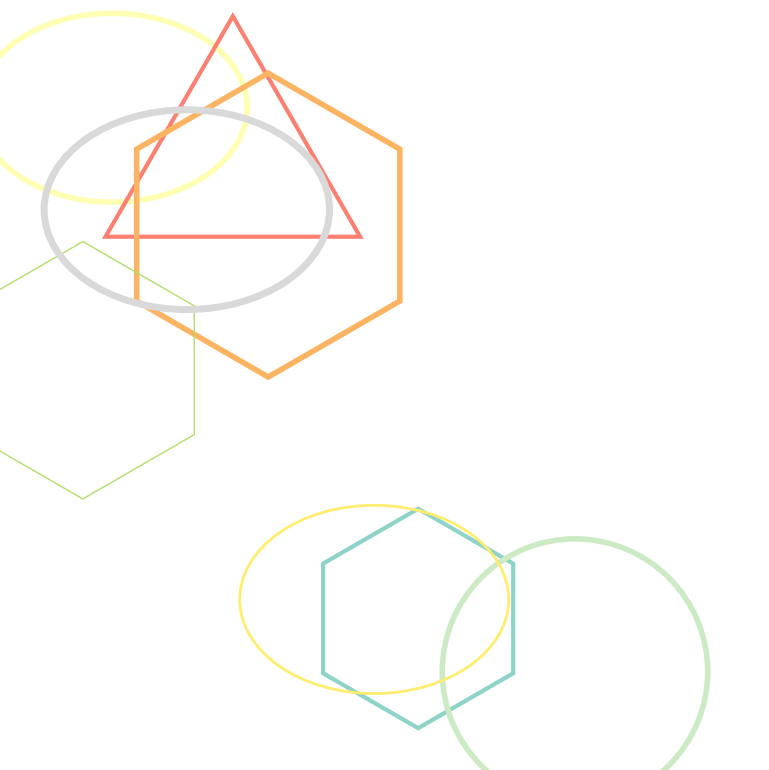[{"shape": "hexagon", "thickness": 1.5, "radius": 0.71, "center": [0.543, 0.197]}, {"shape": "oval", "thickness": 2, "radius": 0.88, "center": [0.146, 0.86]}, {"shape": "triangle", "thickness": 1.5, "radius": 0.95, "center": [0.302, 0.788]}, {"shape": "hexagon", "thickness": 2, "radius": 0.99, "center": [0.348, 0.708]}, {"shape": "hexagon", "thickness": 0.5, "radius": 0.84, "center": [0.108, 0.519]}, {"shape": "oval", "thickness": 2.5, "radius": 0.93, "center": [0.243, 0.728]}, {"shape": "circle", "thickness": 2, "radius": 0.86, "center": [0.747, 0.128]}, {"shape": "oval", "thickness": 1, "radius": 0.87, "center": [0.486, 0.222]}]